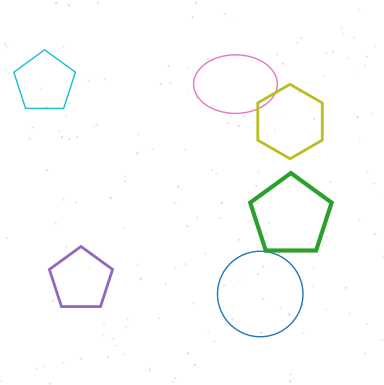[{"shape": "circle", "thickness": 1, "radius": 0.56, "center": [0.676, 0.236]}, {"shape": "pentagon", "thickness": 3, "radius": 0.56, "center": [0.756, 0.439]}, {"shape": "pentagon", "thickness": 2, "radius": 0.43, "center": [0.21, 0.273]}, {"shape": "oval", "thickness": 1, "radius": 0.54, "center": [0.612, 0.782]}, {"shape": "hexagon", "thickness": 2, "radius": 0.48, "center": [0.753, 0.684]}, {"shape": "pentagon", "thickness": 1, "radius": 0.42, "center": [0.116, 0.786]}]